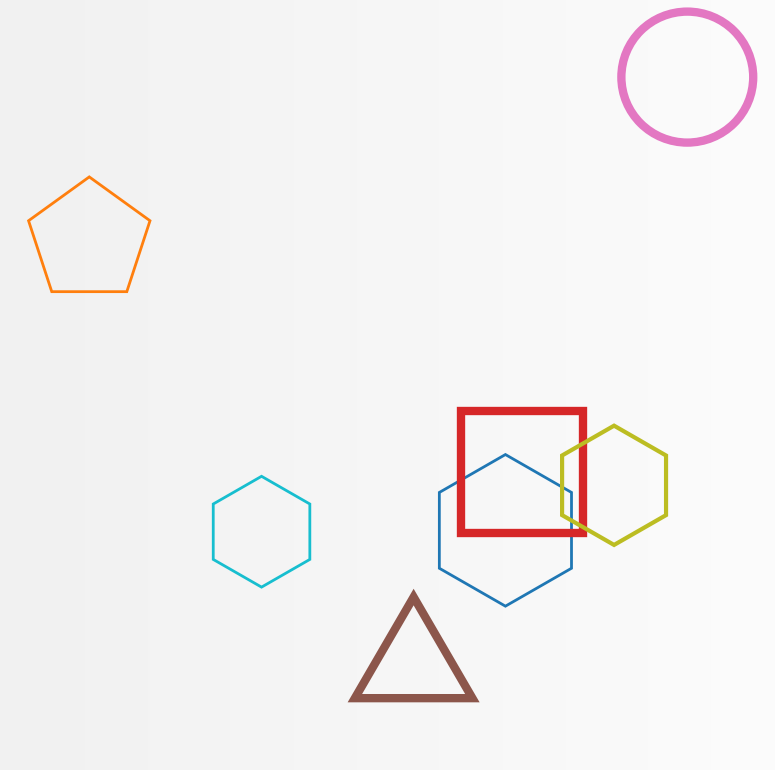[{"shape": "hexagon", "thickness": 1, "radius": 0.49, "center": [0.652, 0.311]}, {"shape": "pentagon", "thickness": 1, "radius": 0.41, "center": [0.115, 0.688]}, {"shape": "square", "thickness": 3, "radius": 0.39, "center": [0.673, 0.387]}, {"shape": "triangle", "thickness": 3, "radius": 0.44, "center": [0.534, 0.137]}, {"shape": "circle", "thickness": 3, "radius": 0.43, "center": [0.887, 0.9]}, {"shape": "hexagon", "thickness": 1.5, "radius": 0.39, "center": [0.792, 0.37]}, {"shape": "hexagon", "thickness": 1, "radius": 0.36, "center": [0.337, 0.309]}]